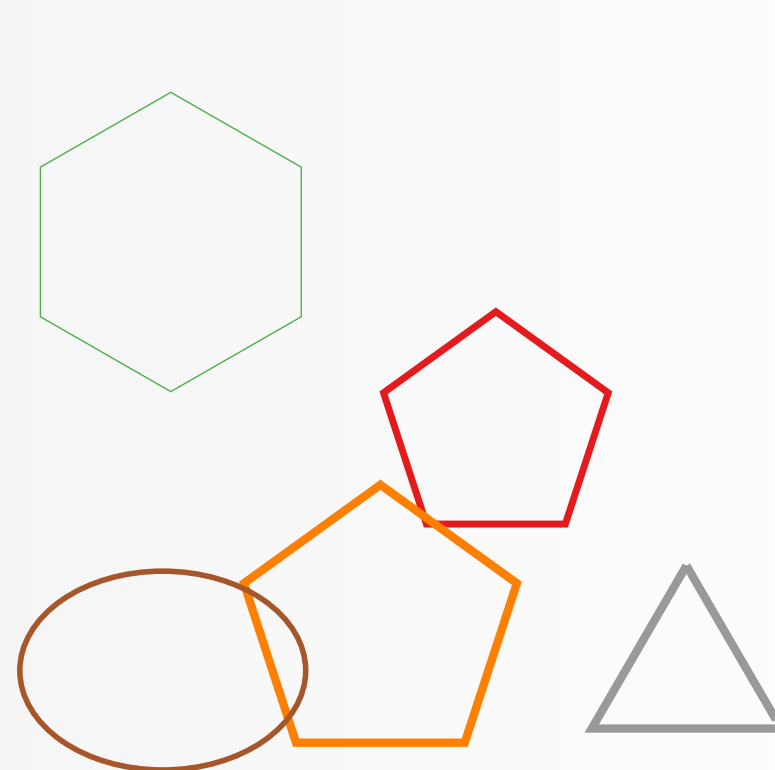[{"shape": "pentagon", "thickness": 2.5, "radius": 0.76, "center": [0.64, 0.443]}, {"shape": "hexagon", "thickness": 0.5, "radius": 0.97, "center": [0.22, 0.686]}, {"shape": "pentagon", "thickness": 3, "radius": 0.93, "center": [0.491, 0.185]}, {"shape": "oval", "thickness": 2, "radius": 0.92, "center": [0.21, 0.129]}, {"shape": "triangle", "thickness": 3, "radius": 0.71, "center": [0.886, 0.124]}]